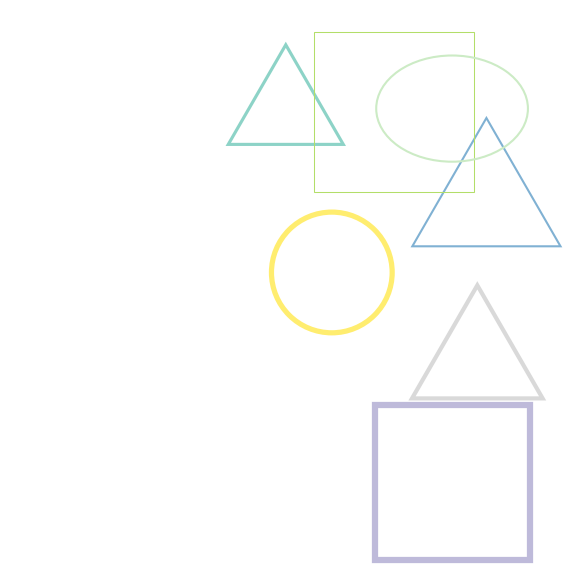[{"shape": "triangle", "thickness": 1.5, "radius": 0.57, "center": [0.495, 0.807]}, {"shape": "square", "thickness": 3, "radius": 0.67, "center": [0.783, 0.164]}, {"shape": "triangle", "thickness": 1, "radius": 0.74, "center": [0.842, 0.647]}, {"shape": "square", "thickness": 0.5, "radius": 0.69, "center": [0.682, 0.805]}, {"shape": "triangle", "thickness": 2, "radius": 0.65, "center": [0.827, 0.375]}, {"shape": "oval", "thickness": 1, "radius": 0.66, "center": [0.783, 0.811]}, {"shape": "circle", "thickness": 2.5, "radius": 0.52, "center": [0.575, 0.527]}]